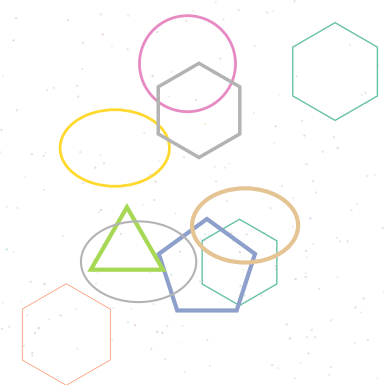[{"shape": "hexagon", "thickness": 1, "radius": 0.63, "center": [0.87, 0.814]}, {"shape": "hexagon", "thickness": 1, "radius": 0.56, "center": [0.622, 0.318]}, {"shape": "hexagon", "thickness": 0.5, "radius": 0.66, "center": [0.172, 0.131]}, {"shape": "pentagon", "thickness": 3, "radius": 0.66, "center": [0.537, 0.3]}, {"shape": "circle", "thickness": 2, "radius": 0.62, "center": [0.487, 0.835]}, {"shape": "triangle", "thickness": 3, "radius": 0.54, "center": [0.33, 0.354]}, {"shape": "oval", "thickness": 2, "radius": 0.71, "center": [0.298, 0.616]}, {"shape": "oval", "thickness": 3, "radius": 0.69, "center": [0.637, 0.415]}, {"shape": "oval", "thickness": 1.5, "radius": 0.75, "center": [0.36, 0.32]}, {"shape": "hexagon", "thickness": 2.5, "radius": 0.61, "center": [0.517, 0.713]}]